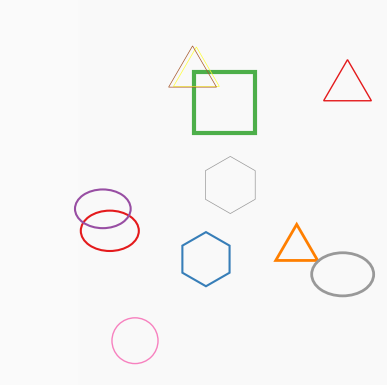[{"shape": "triangle", "thickness": 1, "radius": 0.36, "center": [0.897, 0.774]}, {"shape": "oval", "thickness": 1.5, "radius": 0.37, "center": [0.283, 0.4]}, {"shape": "hexagon", "thickness": 1.5, "radius": 0.35, "center": [0.532, 0.327]}, {"shape": "square", "thickness": 3, "radius": 0.39, "center": [0.58, 0.734]}, {"shape": "oval", "thickness": 1.5, "radius": 0.36, "center": [0.265, 0.458]}, {"shape": "triangle", "thickness": 2, "radius": 0.31, "center": [0.766, 0.355]}, {"shape": "triangle", "thickness": 0.5, "radius": 0.34, "center": [0.507, 0.81]}, {"shape": "triangle", "thickness": 0.5, "radius": 0.36, "center": [0.497, 0.809]}, {"shape": "circle", "thickness": 1, "radius": 0.3, "center": [0.348, 0.115]}, {"shape": "hexagon", "thickness": 0.5, "radius": 0.37, "center": [0.594, 0.52]}, {"shape": "oval", "thickness": 2, "radius": 0.4, "center": [0.884, 0.287]}]